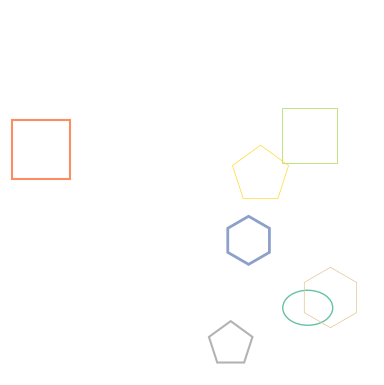[{"shape": "oval", "thickness": 1, "radius": 0.32, "center": [0.799, 0.201]}, {"shape": "square", "thickness": 1.5, "radius": 0.38, "center": [0.107, 0.612]}, {"shape": "hexagon", "thickness": 2, "radius": 0.31, "center": [0.646, 0.376]}, {"shape": "square", "thickness": 0.5, "radius": 0.36, "center": [0.804, 0.649]}, {"shape": "pentagon", "thickness": 0.5, "radius": 0.38, "center": [0.677, 0.546]}, {"shape": "hexagon", "thickness": 0.5, "radius": 0.39, "center": [0.858, 0.227]}, {"shape": "pentagon", "thickness": 1.5, "radius": 0.3, "center": [0.599, 0.106]}]